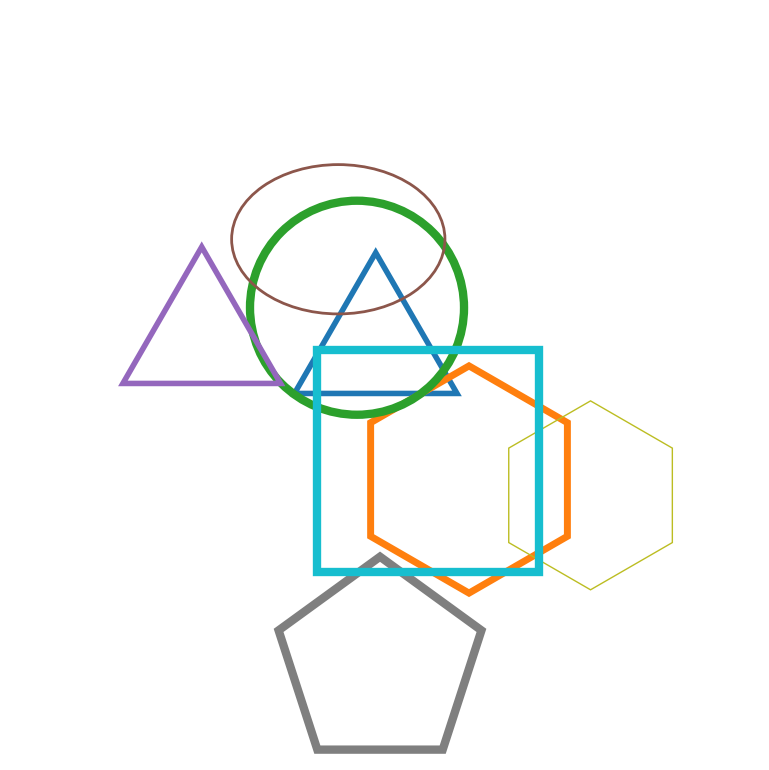[{"shape": "triangle", "thickness": 2, "radius": 0.61, "center": [0.488, 0.55]}, {"shape": "hexagon", "thickness": 2.5, "radius": 0.74, "center": [0.609, 0.377]}, {"shape": "circle", "thickness": 3, "radius": 0.69, "center": [0.464, 0.6]}, {"shape": "triangle", "thickness": 2, "radius": 0.59, "center": [0.262, 0.561]}, {"shape": "oval", "thickness": 1, "radius": 0.69, "center": [0.439, 0.689]}, {"shape": "pentagon", "thickness": 3, "radius": 0.69, "center": [0.494, 0.139]}, {"shape": "hexagon", "thickness": 0.5, "radius": 0.61, "center": [0.767, 0.357]}, {"shape": "square", "thickness": 3, "radius": 0.72, "center": [0.556, 0.401]}]